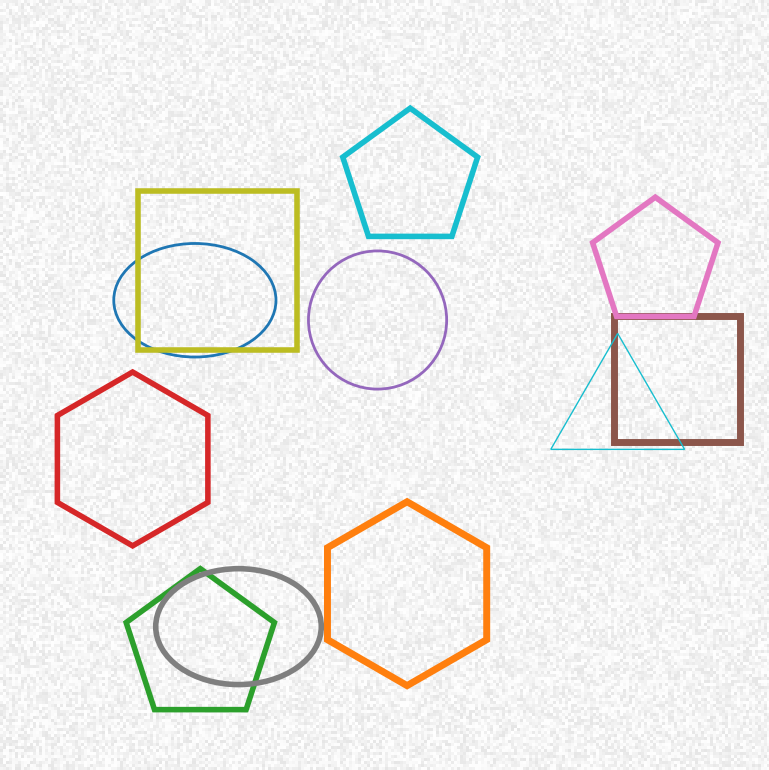[{"shape": "oval", "thickness": 1, "radius": 0.53, "center": [0.253, 0.61]}, {"shape": "hexagon", "thickness": 2.5, "radius": 0.6, "center": [0.529, 0.229]}, {"shape": "pentagon", "thickness": 2, "radius": 0.51, "center": [0.26, 0.16]}, {"shape": "hexagon", "thickness": 2, "radius": 0.56, "center": [0.172, 0.404]}, {"shape": "circle", "thickness": 1, "radius": 0.45, "center": [0.49, 0.584]}, {"shape": "square", "thickness": 2.5, "radius": 0.41, "center": [0.879, 0.508]}, {"shape": "pentagon", "thickness": 2, "radius": 0.43, "center": [0.851, 0.658]}, {"shape": "oval", "thickness": 2, "radius": 0.54, "center": [0.31, 0.186]}, {"shape": "square", "thickness": 2, "radius": 0.52, "center": [0.283, 0.648]}, {"shape": "triangle", "thickness": 0.5, "radius": 0.5, "center": [0.802, 0.467]}, {"shape": "pentagon", "thickness": 2, "radius": 0.46, "center": [0.533, 0.767]}]